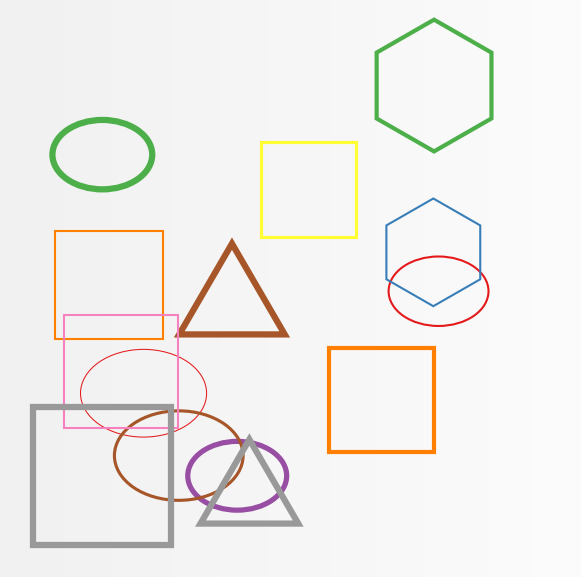[{"shape": "oval", "thickness": 0.5, "radius": 0.54, "center": [0.247, 0.318]}, {"shape": "oval", "thickness": 1, "radius": 0.43, "center": [0.755, 0.495]}, {"shape": "hexagon", "thickness": 1, "radius": 0.47, "center": [0.746, 0.562]}, {"shape": "hexagon", "thickness": 2, "radius": 0.57, "center": [0.747, 0.851]}, {"shape": "oval", "thickness": 3, "radius": 0.43, "center": [0.176, 0.731]}, {"shape": "oval", "thickness": 2.5, "radius": 0.43, "center": [0.408, 0.175]}, {"shape": "square", "thickness": 1, "radius": 0.47, "center": [0.188, 0.505]}, {"shape": "square", "thickness": 2, "radius": 0.45, "center": [0.657, 0.306]}, {"shape": "square", "thickness": 1.5, "radius": 0.41, "center": [0.531, 0.671]}, {"shape": "triangle", "thickness": 3, "radius": 0.52, "center": [0.399, 0.472]}, {"shape": "oval", "thickness": 1.5, "radius": 0.55, "center": [0.308, 0.21]}, {"shape": "square", "thickness": 1, "radius": 0.49, "center": [0.208, 0.356]}, {"shape": "square", "thickness": 3, "radius": 0.6, "center": [0.176, 0.175]}, {"shape": "triangle", "thickness": 3, "radius": 0.49, "center": [0.429, 0.141]}]